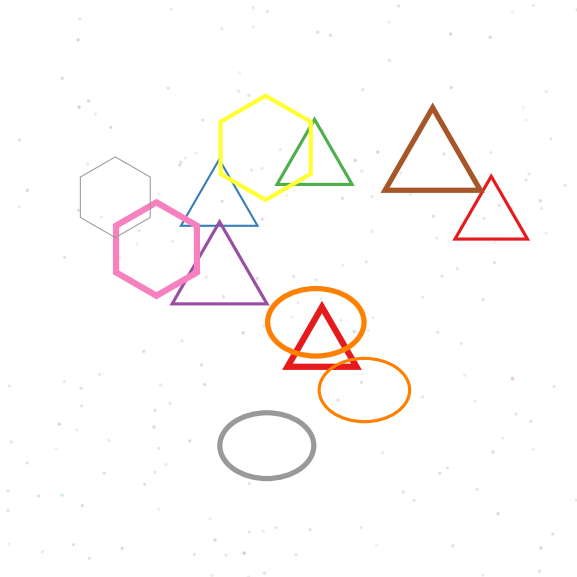[{"shape": "triangle", "thickness": 3, "radius": 0.34, "center": [0.558, 0.399]}, {"shape": "triangle", "thickness": 1.5, "radius": 0.36, "center": [0.851, 0.621]}, {"shape": "triangle", "thickness": 1, "radius": 0.38, "center": [0.38, 0.646]}, {"shape": "triangle", "thickness": 1.5, "radius": 0.38, "center": [0.545, 0.717]}, {"shape": "triangle", "thickness": 1.5, "radius": 0.47, "center": [0.38, 0.52]}, {"shape": "oval", "thickness": 2.5, "radius": 0.42, "center": [0.547, 0.441]}, {"shape": "oval", "thickness": 1.5, "radius": 0.39, "center": [0.631, 0.324]}, {"shape": "hexagon", "thickness": 2, "radius": 0.45, "center": [0.46, 0.743]}, {"shape": "triangle", "thickness": 2.5, "radius": 0.48, "center": [0.749, 0.717]}, {"shape": "hexagon", "thickness": 3, "radius": 0.4, "center": [0.271, 0.568]}, {"shape": "oval", "thickness": 2.5, "radius": 0.41, "center": [0.462, 0.227]}, {"shape": "hexagon", "thickness": 0.5, "radius": 0.35, "center": [0.2, 0.658]}]